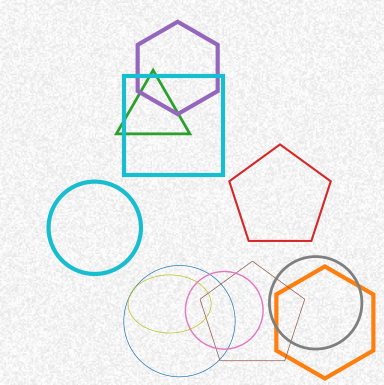[{"shape": "circle", "thickness": 0.5, "radius": 0.72, "center": [0.466, 0.166]}, {"shape": "hexagon", "thickness": 3, "radius": 0.73, "center": [0.844, 0.162]}, {"shape": "triangle", "thickness": 2, "radius": 0.55, "center": [0.398, 0.707]}, {"shape": "pentagon", "thickness": 1.5, "radius": 0.69, "center": [0.727, 0.486]}, {"shape": "hexagon", "thickness": 3, "radius": 0.6, "center": [0.461, 0.824]}, {"shape": "pentagon", "thickness": 0.5, "radius": 0.71, "center": [0.655, 0.179]}, {"shape": "circle", "thickness": 1, "radius": 0.5, "center": [0.582, 0.194]}, {"shape": "circle", "thickness": 2, "radius": 0.6, "center": [0.82, 0.213]}, {"shape": "oval", "thickness": 0.5, "radius": 0.54, "center": [0.441, 0.211]}, {"shape": "square", "thickness": 3, "radius": 0.64, "center": [0.45, 0.674]}, {"shape": "circle", "thickness": 3, "radius": 0.6, "center": [0.246, 0.408]}]